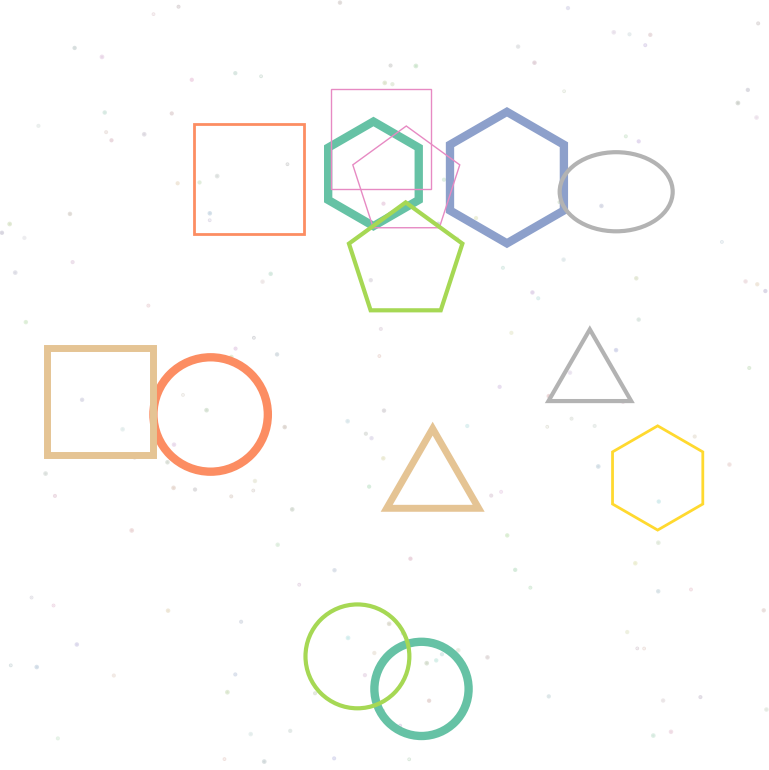[{"shape": "circle", "thickness": 3, "radius": 0.31, "center": [0.547, 0.105]}, {"shape": "hexagon", "thickness": 3, "radius": 0.34, "center": [0.485, 0.774]}, {"shape": "circle", "thickness": 3, "radius": 0.37, "center": [0.274, 0.462]}, {"shape": "square", "thickness": 1, "radius": 0.36, "center": [0.324, 0.767]}, {"shape": "hexagon", "thickness": 3, "radius": 0.43, "center": [0.658, 0.769]}, {"shape": "pentagon", "thickness": 0.5, "radius": 0.37, "center": [0.528, 0.763]}, {"shape": "square", "thickness": 0.5, "radius": 0.32, "center": [0.495, 0.819]}, {"shape": "circle", "thickness": 1.5, "radius": 0.34, "center": [0.464, 0.148]}, {"shape": "pentagon", "thickness": 1.5, "radius": 0.39, "center": [0.527, 0.66]}, {"shape": "hexagon", "thickness": 1, "radius": 0.34, "center": [0.854, 0.379]}, {"shape": "triangle", "thickness": 2.5, "radius": 0.34, "center": [0.562, 0.374]}, {"shape": "square", "thickness": 2.5, "radius": 0.35, "center": [0.13, 0.479]}, {"shape": "oval", "thickness": 1.5, "radius": 0.37, "center": [0.8, 0.751]}, {"shape": "triangle", "thickness": 1.5, "radius": 0.31, "center": [0.766, 0.51]}]